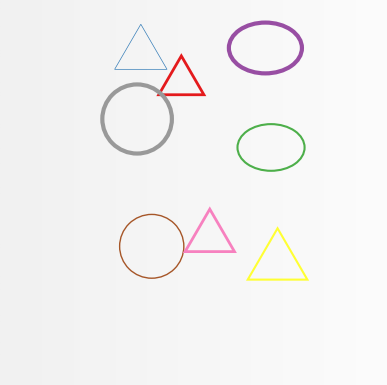[{"shape": "triangle", "thickness": 2, "radius": 0.34, "center": [0.468, 0.788]}, {"shape": "triangle", "thickness": 0.5, "radius": 0.39, "center": [0.363, 0.859]}, {"shape": "oval", "thickness": 1.5, "radius": 0.43, "center": [0.699, 0.617]}, {"shape": "oval", "thickness": 3, "radius": 0.47, "center": [0.685, 0.875]}, {"shape": "triangle", "thickness": 1.5, "radius": 0.44, "center": [0.716, 0.318]}, {"shape": "circle", "thickness": 1, "radius": 0.41, "center": [0.392, 0.36]}, {"shape": "triangle", "thickness": 2, "radius": 0.37, "center": [0.541, 0.383]}, {"shape": "circle", "thickness": 3, "radius": 0.45, "center": [0.354, 0.691]}]